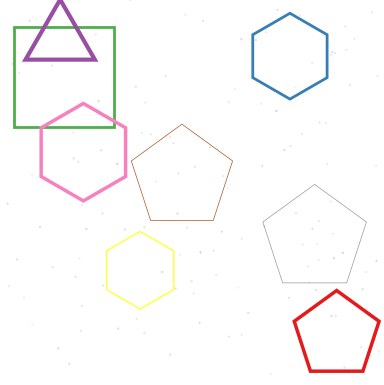[{"shape": "pentagon", "thickness": 2.5, "radius": 0.58, "center": [0.874, 0.13]}, {"shape": "hexagon", "thickness": 2, "radius": 0.56, "center": [0.753, 0.854]}, {"shape": "square", "thickness": 2, "radius": 0.65, "center": [0.167, 0.8]}, {"shape": "triangle", "thickness": 3, "radius": 0.52, "center": [0.156, 0.897]}, {"shape": "hexagon", "thickness": 1, "radius": 0.5, "center": [0.364, 0.298]}, {"shape": "pentagon", "thickness": 0.5, "radius": 0.69, "center": [0.473, 0.539]}, {"shape": "hexagon", "thickness": 2.5, "radius": 0.63, "center": [0.217, 0.605]}, {"shape": "pentagon", "thickness": 0.5, "radius": 0.71, "center": [0.817, 0.38]}]